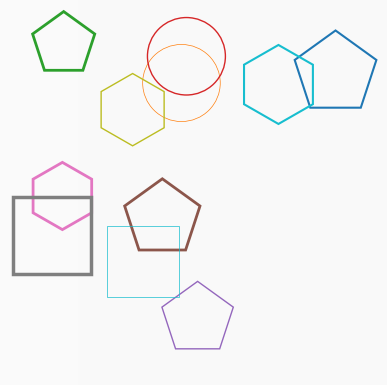[{"shape": "pentagon", "thickness": 1.5, "radius": 0.55, "center": [0.866, 0.81]}, {"shape": "circle", "thickness": 0.5, "radius": 0.5, "center": [0.468, 0.784]}, {"shape": "pentagon", "thickness": 2, "radius": 0.42, "center": [0.164, 0.886]}, {"shape": "circle", "thickness": 1, "radius": 0.5, "center": [0.481, 0.854]}, {"shape": "pentagon", "thickness": 1, "radius": 0.48, "center": [0.51, 0.172]}, {"shape": "pentagon", "thickness": 2, "radius": 0.51, "center": [0.419, 0.433]}, {"shape": "hexagon", "thickness": 2, "radius": 0.44, "center": [0.161, 0.491]}, {"shape": "square", "thickness": 2.5, "radius": 0.5, "center": [0.134, 0.388]}, {"shape": "hexagon", "thickness": 1, "radius": 0.47, "center": [0.342, 0.715]}, {"shape": "square", "thickness": 0.5, "radius": 0.46, "center": [0.369, 0.32]}, {"shape": "hexagon", "thickness": 1.5, "radius": 0.51, "center": [0.719, 0.781]}]